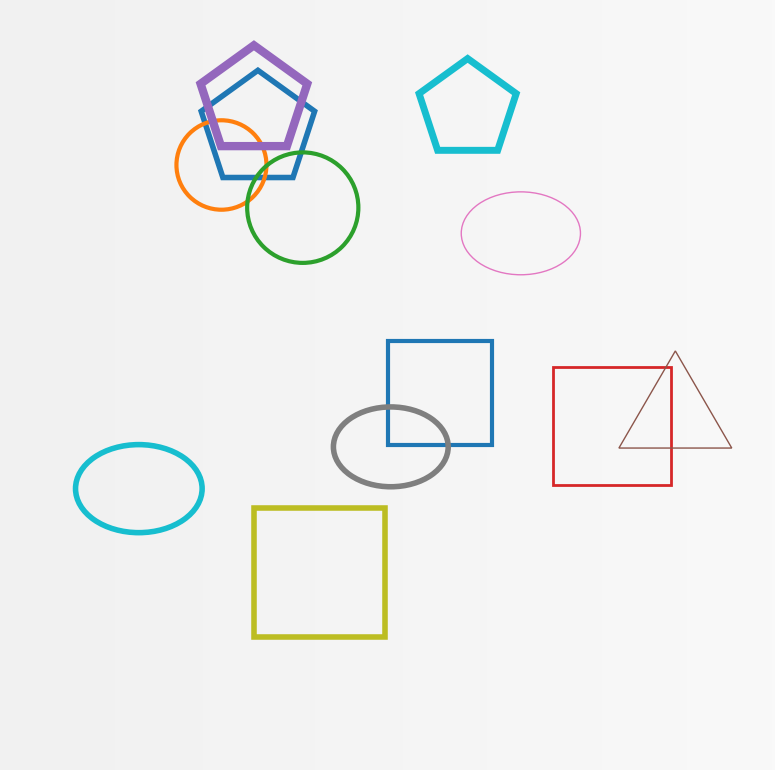[{"shape": "pentagon", "thickness": 2, "radius": 0.38, "center": [0.333, 0.832]}, {"shape": "square", "thickness": 1.5, "radius": 0.34, "center": [0.568, 0.489]}, {"shape": "circle", "thickness": 1.5, "radius": 0.29, "center": [0.286, 0.786]}, {"shape": "circle", "thickness": 1.5, "radius": 0.36, "center": [0.391, 0.73]}, {"shape": "square", "thickness": 1, "radius": 0.38, "center": [0.789, 0.447]}, {"shape": "pentagon", "thickness": 3, "radius": 0.36, "center": [0.328, 0.869]}, {"shape": "triangle", "thickness": 0.5, "radius": 0.42, "center": [0.871, 0.46]}, {"shape": "oval", "thickness": 0.5, "radius": 0.38, "center": [0.672, 0.697]}, {"shape": "oval", "thickness": 2, "radius": 0.37, "center": [0.504, 0.42]}, {"shape": "square", "thickness": 2, "radius": 0.42, "center": [0.412, 0.257]}, {"shape": "pentagon", "thickness": 2.5, "radius": 0.33, "center": [0.603, 0.858]}, {"shape": "oval", "thickness": 2, "radius": 0.41, "center": [0.179, 0.365]}]